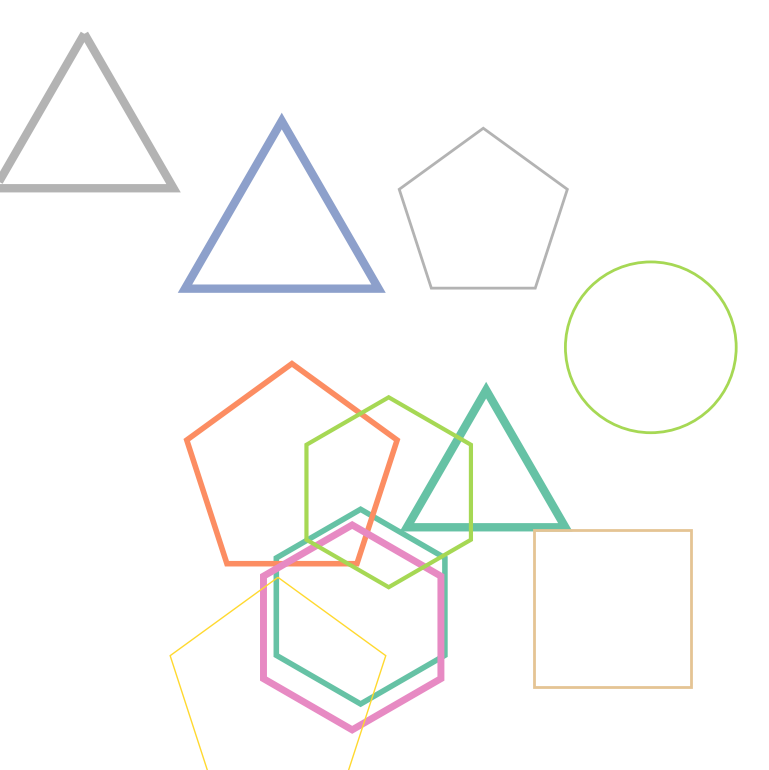[{"shape": "hexagon", "thickness": 2, "radius": 0.63, "center": [0.468, 0.212]}, {"shape": "triangle", "thickness": 3, "radius": 0.59, "center": [0.631, 0.375]}, {"shape": "pentagon", "thickness": 2, "radius": 0.72, "center": [0.379, 0.384]}, {"shape": "triangle", "thickness": 3, "radius": 0.73, "center": [0.366, 0.698]}, {"shape": "hexagon", "thickness": 2.5, "radius": 0.67, "center": [0.457, 0.185]}, {"shape": "hexagon", "thickness": 1.5, "radius": 0.62, "center": [0.505, 0.361]}, {"shape": "circle", "thickness": 1, "radius": 0.55, "center": [0.845, 0.549]}, {"shape": "pentagon", "thickness": 0.5, "radius": 0.74, "center": [0.361, 0.103]}, {"shape": "square", "thickness": 1, "radius": 0.51, "center": [0.795, 0.21]}, {"shape": "triangle", "thickness": 3, "radius": 0.67, "center": [0.11, 0.822]}, {"shape": "pentagon", "thickness": 1, "radius": 0.57, "center": [0.628, 0.719]}]